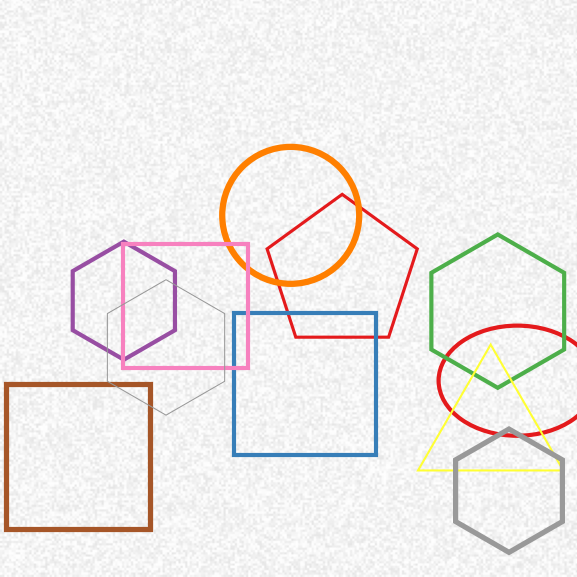[{"shape": "pentagon", "thickness": 1.5, "radius": 0.68, "center": [0.593, 0.526]}, {"shape": "oval", "thickness": 2, "radius": 0.68, "center": [0.896, 0.34]}, {"shape": "square", "thickness": 2, "radius": 0.62, "center": [0.528, 0.334]}, {"shape": "hexagon", "thickness": 2, "radius": 0.66, "center": [0.862, 0.46]}, {"shape": "hexagon", "thickness": 2, "radius": 0.51, "center": [0.214, 0.479]}, {"shape": "circle", "thickness": 3, "radius": 0.59, "center": [0.503, 0.626]}, {"shape": "triangle", "thickness": 1, "radius": 0.73, "center": [0.85, 0.257]}, {"shape": "square", "thickness": 2.5, "radius": 0.63, "center": [0.135, 0.208]}, {"shape": "square", "thickness": 2, "radius": 0.54, "center": [0.321, 0.469]}, {"shape": "hexagon", "thickness": 0.5, "radius": 0.59, "center": [0.287, 0.398]}, {"shape": "hexagon", "thickness": 2.5, "radius": 0.53, "center": [0.881, 0.149]}]